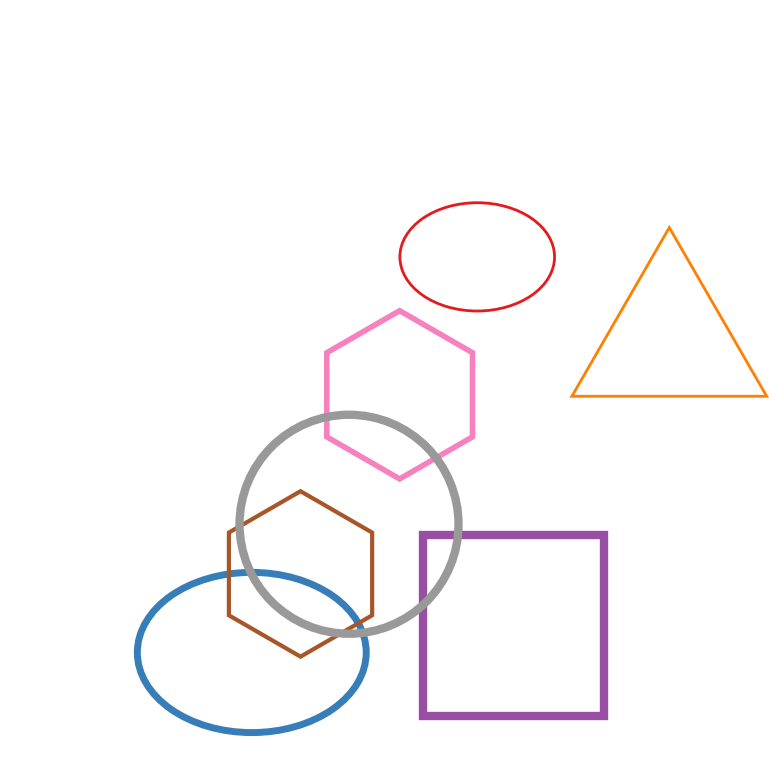[{"shape": "oval", "thickness": 1, "radius": 0.5, "center": [0.62, 0.666]}, {"shape": "oval", "thickness": 2.5, "radius": 0.74, "center": [0.327, 0.153]}, {"shape": "square", "thickness": 3, "radius": 0.59, "center": [0.667, 0.188]}, {"shape": "triangle", "thickness": 1, "radius": 0.73, "center": [0.869, 0.558]}, {"shape": "hexagon", "thickness": 1.5, "radius": 0.54, "center": [0.39, 0.255]}, {"shape": "hexagon", "thickness": 2, "radius": 0.55, "center": [0.519, 0.487]}, {"shape": "circle", "thickness": 3, "radius": 0.71, "center": [0.453, 0.319]}]